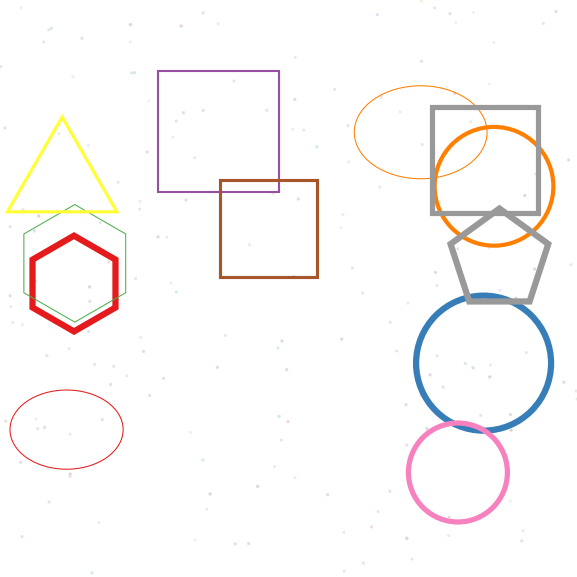[{"shape": "hexagon", "thickness": 3, "radius": 0.41, "center": [0.128, 0.508]}, {"shape": "oval", "thickness": 0.5, "radius": 0.49, "center": [0.115, 0.255]}, {"shape": "circle", "thickness": 3, "radius": 0.58, "center": [0.837, 0.37]}, {"shape": "hexagon", "thickness": 0.5, "radius": 0.51, "center": [0.129, 0.543]}, {"shape": "square", "thickness": 1, "radius": 0.52, "center": [0.378, 0.771]}, {"shape": "oval", "thickness": 0.5, "radius": 0.57, "center": [0.728, 0.77]}, {"shape": "circle", "thickness": 2, "radius": 0.51, "center": [0.855, 0.677]}, {"shape": "triangle", "thickness": 1.5, "radius": 0.55, "center": [0.108, 0.687]}, {"shape": "square", "thickness": 1.5, "radius": 0.42, "center": [0.465, 0.603]}, {"shape": "circle", "thickness": 2.5, "radius": 0.43, "center": [0.793, 0.181]}, {"shape": "square", "thickness": 2.5, "radius": 0.46, "center": [0.839, 0.721]}, {"shape": "pentagon", "thickness": 3, "radius": 0.44, "center": [0.865, 0.549]}]